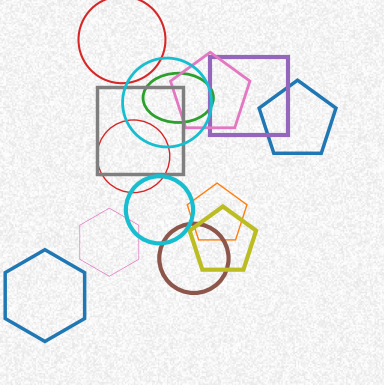[{"shape": "pentagon", "thickness": 2.5, "radius": 0.52, "center": [0.773, 0.687]}, {"shape": "hexagon", "thickness": 2.5, "radius": 0.6, "center": [0.117, 0.232]}, {"shape": "pentagon", "thickness": 1, "radius": 0.41, "center": [0.564, 0.443]}, {"shape": "oval", "thickness": 2, "radius": 0.46, "center": [0.463, 0.746]}, {"shape": "circle", "thickness": 1, "radius": 0.47, "center": [0.347, 0.594]}, {"shape": "circle", "thickness": 1.5, "radius": 0.56, "center": [0.317, 0.897]}, {"shape": "square", "thickness": 3, "radius": 0.5, "center": [0.647, 0.751]}, {"shape": "circle", "thickness": 3, "radius": 0.45, "center": [0.504, 0.329]}, {"shape": "hexagon", "thickness": 0.5, "radius": 0.44, "center": [0.284, 0.371]}, {"shape": "pentagon", "thickness": 2, "radius": 0.54, "center": [0.546, 0.756]}, {"shape": "square", "thickness": 2.5, "radius": 0.56, "center": [0.363, 0.662]}, {"shape": "pentagon", "thickness": 3, "radius": 0.45, "center": [0.579, 0.373]}, {"shape": "circle", "thickness": 2, "radius": 0.58, "center": [0.434, 0.734]}, {"shape": "circle", "thickness": 3, "radius": 0.44, "center": [0.414, 0.455]}]